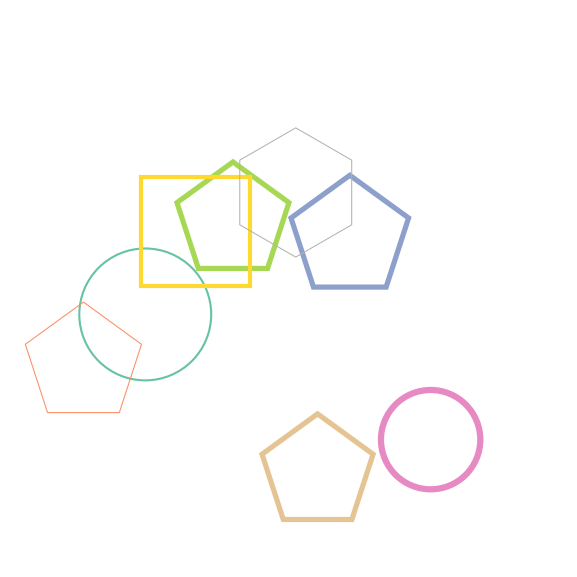[{"shape": "circle", "thickness": 1, "radius": 0.57, "center": [0.252, 0.455]}, {"shape": "pentagon", "thickness": 0.5, "radius": 0.53, "center": [0.144, 0.37]}, {"shape": "pentagon", "thickness": 2.5, "radius": 0.54, "center": [0.606, 0.589]}, {"shape": "circle", "thickness": 3, "radius": 0.43, "center": [0.746, 0.238]}, {"shape": "pentagon", "thickness": 2.5, "radius": 0.51, "center": [0.403, 0.617]}, {"shape": "square", "thickness": 2, "radius": 0.47, "center": [0.338, 0.599]}, {"shape": "pentagon", "thickness": 2.5, "radius": 0.51, "center": [0.55, 0.181]}, {"shape": "hexagon", "thickness": 0.5, "radius": 0.56, "center": [0.512, 0.666]}]